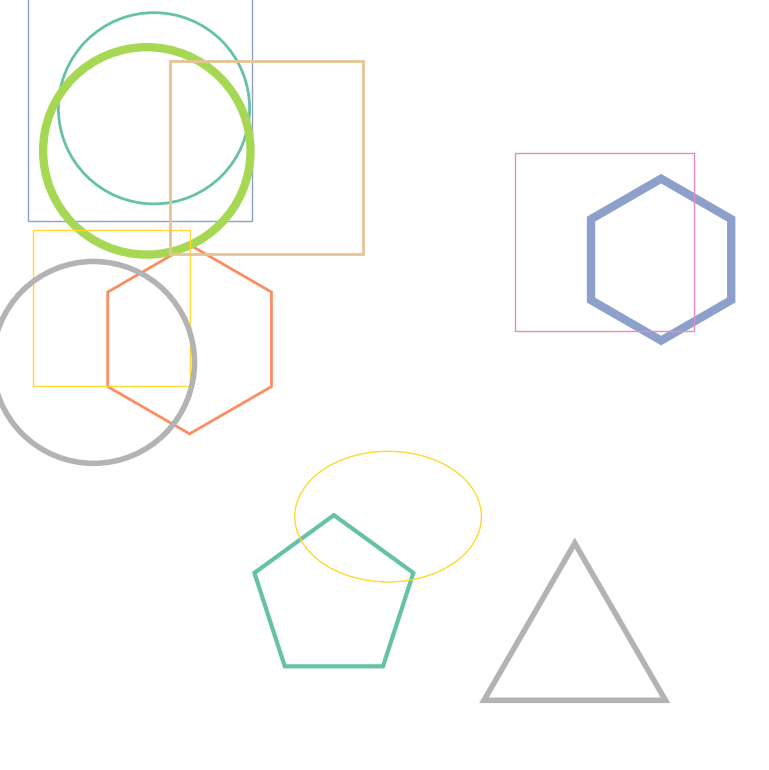[{"shape": "circle", "thickness": 1, "radius": 0.62, "center": [0.2, 0.859]}, {"shape": "pentagon", "thickness": 1.5, "radius": 0.54, "center": [0.434, 0.222]}, {"shape": "hexagon", "thickness": 1, "radius": 0.61, "center": [0.246, 0.559]}, {"shape": "hexagon", "thickness": 3, "radius": 0.53, "center": [0.859, 0.663]}, {"shape": "square", "thickness": 0.5, "radius": 0.73, "center": [0.182, 0.858]}, {"shape": "square", "thickness": 0.5, "radius": 0.58, "center": [0.785, 0.686]}, {"shape": "circle", "thickness": 3, "radius": 0.67, "center": [0.191, 0.804]}, {"shape": "oval", "thickness": 0.5, "radius": 0.61, "center": [0.504, 0.329]}, {"shape": "square", "thickness": 0.5, "radius": 0.51, "center": [0.145, 0.6]}, {"shape": "square", "thickness": 1, "radius": 0.63, "center": [0.346, 0.796]}, {"shape": "triangle", "thickness": 2, "radius": 0.68, "center": [0.746, 0.159]}, {"shape": "circle", "thickness": 2, "radius": 0.66, "center": [0.122, 0.529]}]